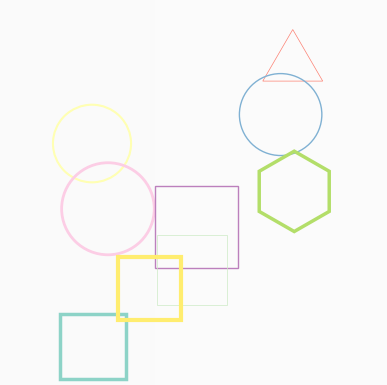[{"shape": "square", "thickness": 2.5, "radius": 0.42, "center": [0.24, 0.1]}, {"shape": "circle", "thickness": 1.5, "radius": 0.5, "center": [0.237, 0.627]}, {"shape": "triangle", "thickness": 0.5, "radius": 0.45, "center": [0.755, 0.834]}, {"shape": "circle", "thickness": 1, "radius": 0.53, "center": [0.724, 0.702]}, {"shape": "hexagon", "thickness": 2.5, "radius": 0.52, "center": [0.759, 0.503]}, {"shape": "circle", "thickness": 2, "radius": 0.6, "center": [0.279, 0.458]}, {"shape": "square", "thickness": 1, "radius": 0.53, "center": [0.508, 0.411]}, {"shape": "square", "thickness": 0.5, "radius": 0.46, "center": [0.495, 0.298]}, {"shape": "square", "thickness": 3, "radius": 0.41, "center": [0.387, 0.25]}]